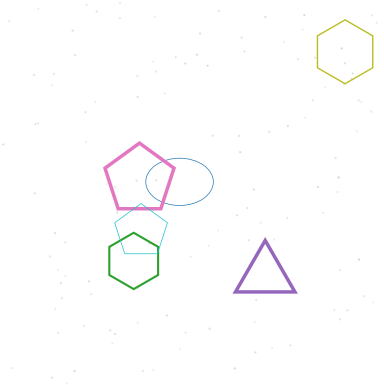[{"shape": "oval", "thickness": 0.5, "radius": 0.44, "center": [0.466, 0.528]}, {"shape": "hexagon", "thickness": 1.5, "radius": 0.37, "center": [0.347, 0.322]}, {"shape": "triangle", "thickness": 2.5, "radius": 0.45, "center": [0.689, 0.286]}, {"shape": "pentagon", "thickness": 2.5, "radius": 0.47, "center": [0.362, 0.534]}, {"shape": "hexagon", "thickness": 1, "radius": 0.41, "center": [0.896, 0.865]}, {"shape": "pentagon", "thickness": 0.5, "radius": 0.36, "center": [0.366, 0.399]}]